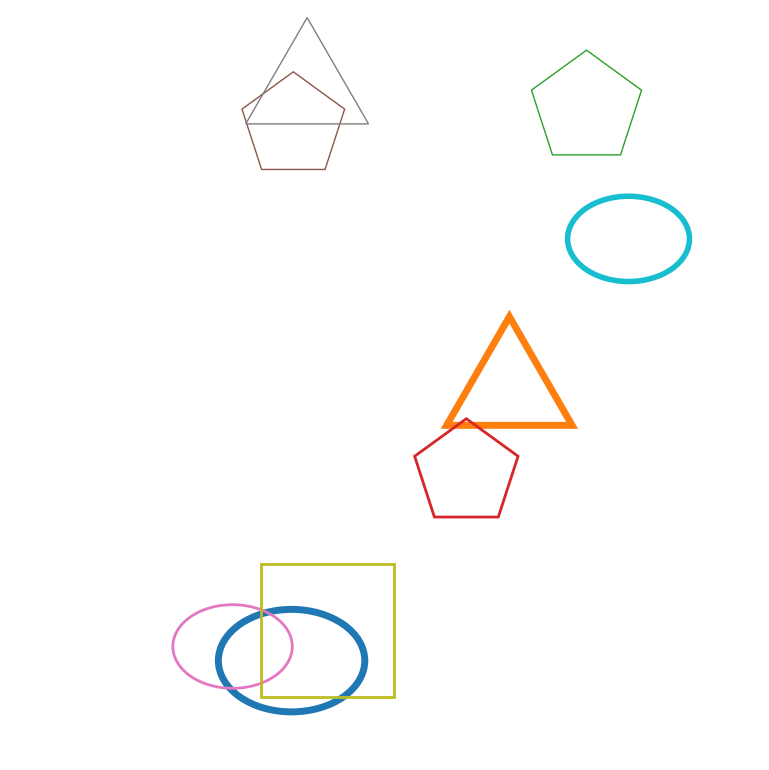[{"shape": "oval", "thickness": 2.5, "radius": 0.48, "center": [0.379, 0.142]}, {"shape": "triangle", "thickness": 2.5, "radius": 0.47, "center": [0.662, 0.495]}, {"shape": "pentagon", "thickness": 0.5, "radius": 0.38, "center": [0.762, 0.86]}, {"shape": "pentagon", "thickness": 1, "radius": 0.35, "center": [0.606, 0.386]}, {"shape": "pentagon", "thickness": 0.5, "radius": 0.35, "center": [0.381, 0.837]}, {"shape": "oval", "thickness": 1, "radius": 0.39, "center": [0.302, 0.16]}, {"shape": "triangle", "thickness": 0.5, "radius": 0.46, "center": [0.399, 0.885]}, {"shape": "square", "thickness": 1, "radius": 0.43, "center": [0.425, 0.181]}, {"shape": "oval", "thickness": 2, "radius": 0.4, "center": [0.816, 0.69]}]